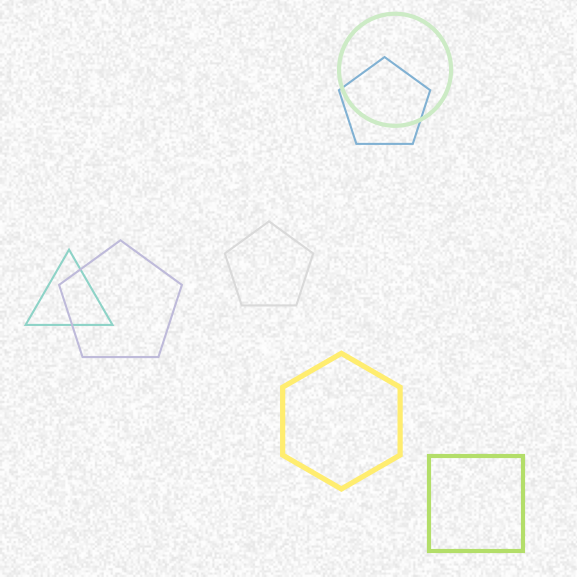[{"shape": "triangle", "thickness": 1, "radius": 0.43, "center": [0.12, 0.48]}, {"shape": "pentagon", "thickness": 1, "radius": 0.56, "center": [0.209, 0.471]}, {"shape": "pentagon", "thickness": 1, "radius": 0.42, "center": [0.666, 0.817]}, {"shape": "square", "thickness": 2, "radius": 0.41, "center": [0.824, 0.127]}, {"shape": "pentagon", "thickness": 1, "radius": 0.4, "center": [0.466, 0.535]}, {"shape": "circle", "thickness": 2, "radius": 0.49, "center": [0.684, 0.878]}, {"shape": "hexagon", "thickness": 2.5, "radius": 0.59, "center": [0.591, 0.27]}]